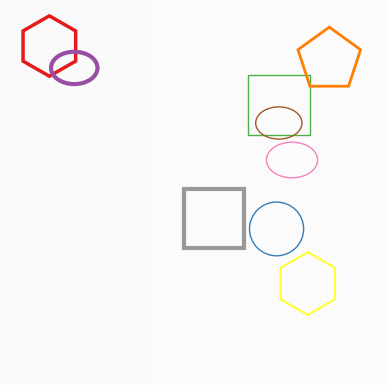[{"shape": "hexagon", "thickness": 2.5, "radius": 0.39, "center": [0.127, 0.88]}, {"shape": "circle", "thickness": 1, "radius": 0.35, "center": [0.714, 0.405]}, {"shape": "square", "thickness": 1, "radius": 0.39, "center": [0.72, 0.727]}, {"shape": "oval", "thickness": 3, "radius": 0.3, "center": [0.192, 0.824]}, {"shape": "pentagon", "thickness": 2, "radius": 0.42, "center": [0.85, 0.845]}, {"shape": "hexagon", "thickness": 1.5, "radius": 0.41, "center": [0.794, 0.263]}, {"shape": "oval", "thickness": 1, "radius": 0.3, "center": [0.72, 0.681]}, {"shape": "oval", "thickness": 1, "radius": 0.33, "center": [0.754, 0.584]}, {"shape": "square", "thickness": 3, "radius": 0.39, "center": [0.553, 0.432]}]